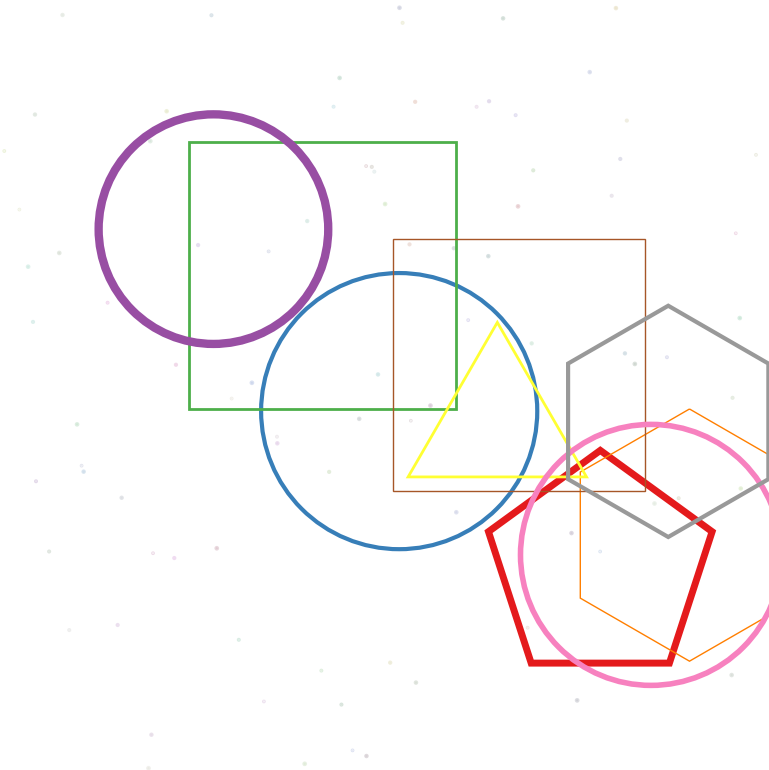[{"shape": "pentagon", "thickness": 2.5, "radius": 0.76, "center": [0.78, 0.262]}, {"shape": "circle", "thickness": 1.5, "radius": 0.9, "center": [0.518, 0.466]}, {"shape": "square", "thickness": 1, "radius": 0.86, "center": [0.419, 0.642]}, {"shape": "circle", "thickness": 3, "radius": 0.75, "center": [0.277, 0.702]}, {"shape": "hexagon", "thickness": 0.5, "radius": 0.82, "center": [0.895, 0.305]}, {"shape": "triangle", "thickness": 1, "radius": 0.67, "center": [0.646, 0.448]}, {"shape": "square", "thickness": 0.5, "radius": 0.82, "center": [0.674, 0.526]}, {"shape": "circle", "thickness": 2, "radius": 0.85, "center": [0.845, 0.279]}, {"shape": "hexagon", "thickness": 1.5, "radius": 0.75, "center": [0.868, 0.453]}]